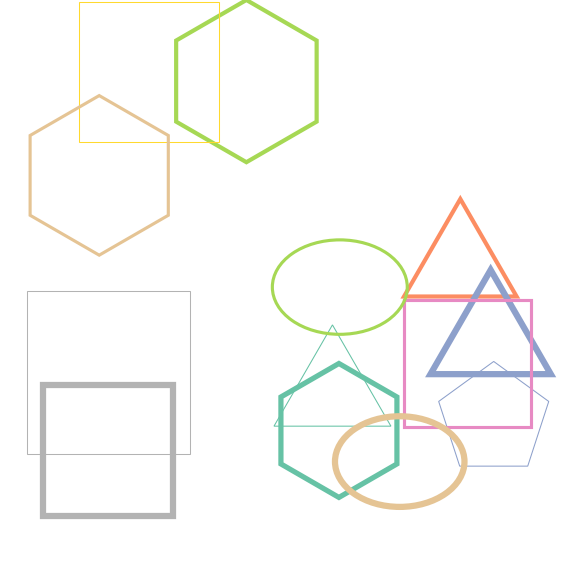[{"shape": "hexagon", "thickness": 2.5, "radius": 0.58, "center": [0.587, 0.254]}, {"shape": "triangle", "thickness": 0.5, "radius": 0.58, "center": [0.576, 0.32]}, {"shape": "triangle", "thickness": 2, "radius": 0.56, "center": [0.797, 0.542]}, {"shape": "triangle", "thickness": 3, "radius": 0.6, "center": [0.85, 0.411]}, {"shape": "pentagon", "thickness": 0.5, "radius": 0.5, "center": [0.855, 0.273]}, {"shape": "square", "thickness": 1.5, "radius": 0.55, "center": [0.809, 0.37]}, {"shape": "oval", "thickness": 1.5, "radius": 0.58, "center": [0.588, 0.502]}, {"shape": "hexagon", "thickness": 2, "radius": 0.7, "center": [0.427, 0.859]}, {"shape": "square", "thickness": 0.5, "radius": 0.61, "center": [0.257, 0.875]}, {"shape": "hexagon", "thickness": 1.5, "radius": 0.69, "center": [0.172, 0.695]}, {"shape": "oval", "thickness": 3, "radius": 0.56, "center": [0.692, 0.2]}, {"shape": "square", "thickness": 0.5, "radius": 0.71, "center": [0.188, 0.354]}, {"shape": "square", "thickness": 3, "radius": 0.57, "center": [0.187, 0.219]}]